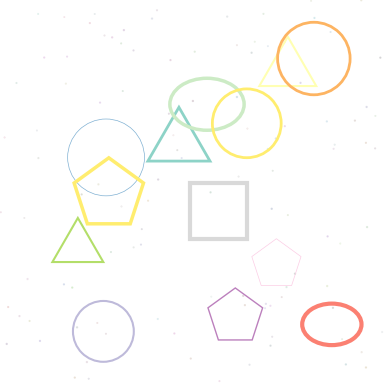[{"shape": "triangle", "thickness": 2, "radius": 0.47, "center": [0.465, 0.628]}, {"shape": "triangle", "thickness": 1.5, "radius": 0.43, "center": [0.747, 0.819]}, {"shape": "circle", "thickness": 1.5, "radius": 0.4, "center": [0.269, 0.139]}, {"shape": "oval", "thickness": 3, "radius": 0.39, "center": [0.862, 0.157]}, {"shape": "circle", "thickness": 0.5, "radius": 0.5, "center": [0.275, 0.591]}, {"shape": "circle", "thickness": 2, "radius": 0.47, "center": [0.815, 0.848]}, {"shape": "triangle", "thickness": 1.5, "radius": 0.38, "center": [0.202, 0.358]}, {"shape": "pentagon", "thickness": 0.5, "radius": 0.34, "center": [0.718, 0.313]}, {"shape": "square", "thickness": 3, "radius": 0.37, "center": [0.568, 0.453]}, {"shape": "pentagon", "thickness": 1, "radius": 0.37, "center": [0.611, 0.177]}, {"shape": "oval", "thickness": 2.5, "radius": 0.48, "center": [0.538, 0.729]}, {"shape": "pentagon", "thickness": 2.5, "radius": 0.47, "center": [0.283, 0.495]}, {"shape": "circle", "thickness": 2, "radius": 0.45, "center": [0.641, 0.68]}]